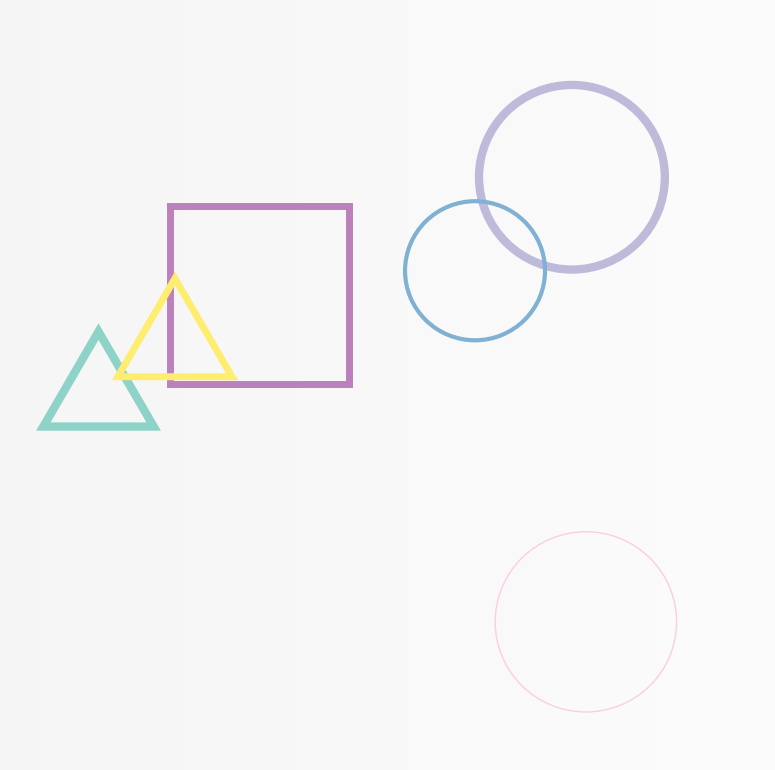[{"shape": "triangle", "thickness": 3, "radius": 0.41, "center": [0.127, 0.487]}, {"shape": "circle", "thickness": 3, "radius": 0.6, "center": [0.738, 0.77]}, {"shape": "circle", "thickness": 1.5, "radius": 0.45, "center": [0.613, 0.648]}, {"shape": "circle", "thickness": 0.5, "radius": 0.59, "center": [0.756, 0.192]}, {"shape": "square", "thickness": 2.5, "radius": 0.58, "center": [0.334, 0.616]}, {"shape": "triangle", "thickness": 2.5, "radius": 0.43, "center": [0.226, 0.553]}]